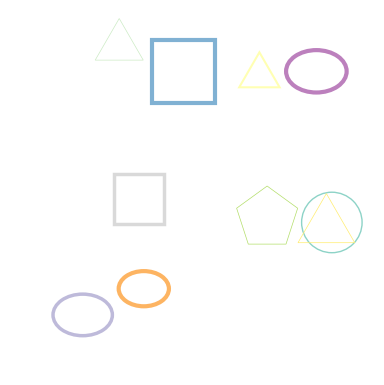[{"shape": "circle", "thickness": 1, "radius": 0.39, "center": [0.862, 0.422]}, {"shape": "triangle", "thickness": 1.5, "radius": 0.3, "center": [0.674, 0.804]}, {"shape": "oval", "thickness": 2.5, "radius": 0.39, "center": [0.215, 0.182]}, {"shape": "square", "thickness": 3, "radius": 0.41, "center": [0.477, 0.814]}, {"shape": "oval", "thickness": 3, "radius": 0.33, "center": [0.374, 0.25]}, {"shape": "pentagon", "thickness": 0.5, "radius": 0.42, "center": [0.694, 0.433]}, {"shape": "square", "thickness": 2.5, "radius": 0.32, "center": [0.362, 0.483]}, {"shape": "oval", "thickness": 3, "radius": 0.39, "center": [0.822, 0.815]}, {"shape": "triangle", "thickness": 0.5, "radius": 0.36, "center": [0.31, 0.88]}, {"shape": "triangle", "thickness": 0.5, "radius": 0.43, "center": [0.848, 0.412]}]